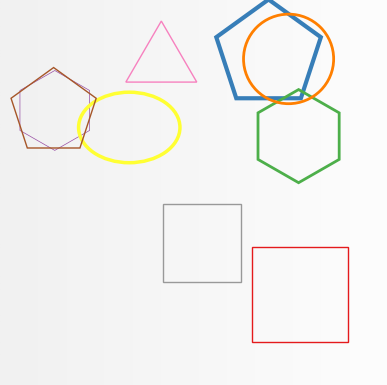[{"shape": "square", "thickness": 1, "radius": 0.62, "center": [0.774, 0.235]}, {"shape": "pentagon", "thickness": 3, "radius": 0.71, "center": [0.693, 0.86]}, {"shape": "hexagon", "thickness": 2, "radius": 0.6, "center": [0.771, 0.646]}, {"shape": "hexagon", "thickness": 0.5, "radius": 0.52, "center": [0.141, 0.713]}, {"shape": "circle", "thickness": 2, "radius": 0.58, "center": [0.745, 0.847]}, {"shape": "oval", "thickness": 2.5, "radius": 0.65, "center": [0.334, 0.669]}, {"shape": "pentagon", "thickness": 1, "radius": 0.58, "center": [0.138, 0.709]}, {"shape": "triangle", "thickness": 1, "radius": 0.53, "center": [0.416, 0.84]}, {"shape": "square", "thickness": 1, "radius": 0.51, "center": [0.522, 0.37]}]